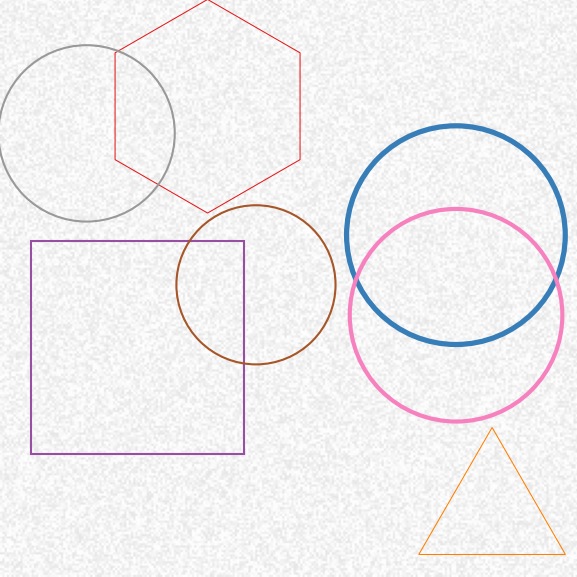[{"shape": "hexagon", "thickness": 0.5, "radius": 0.92, "center": [0.359, 0.815]}, {"shape": "circle", "thickness": 2.5, "radius": 0.95, "center": [0.789, 0.592]}, {"shape": "square", "thickness": 1, "radius": 0.92, "center": [0.238, 0.398]}, {"shape": "triangle", "thickness": 0.5, "radius": 0.73, "center": [0.852, 0.112]}, {"shape": "circle", "thickness": 1, "radius": 0.69, "center": [0.443, 0.506]}, {"shape": "circle", "thickness": 2, "radius": 0.92, "center": [0.79, 0.453]}, {"shape": "circle", "thickness": 1, "radius": 0.76, "center": [0.15, 0.768]}]